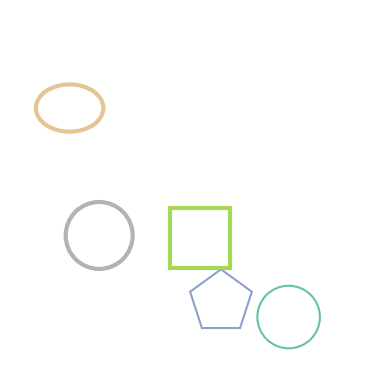[{"shape": "circle", "thickness": 1.5, "radius": 0.41, "center": [0.75, 0.177]}, {"shape": "pentagon", "thickness": 1.5, "radius": 0.42, "center": [0.574, 0.216]}, {"shape": "square", "thickness": 3, "radius": 0.39, "center": [0.519, 0.382]}, {"shape": "oval", "thickness": 3, "radius": 0.44, "center": [0.181, 0.719]}, {"shape": "circle", "thickness": 3, "radius": 0.43, "center": [0.258, 0.388]}]